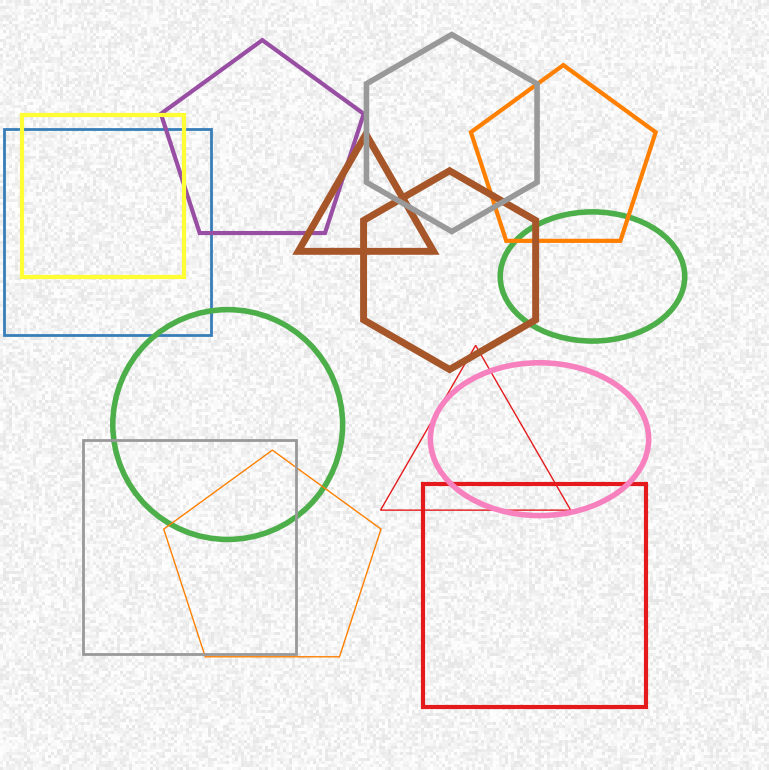[{"shape": "triangle", "thickness": 0.5, "radius": 0.71, "center": [0.618, 0.409]}, {"shape": "square", "thickness": 1.5, "radius": 0.72, "center": [0.694, 0.226]}, {"shape": "square", "thickness": 1, "radius": 0.67, "center": [0.139, 0.698]}, {"shape": "circle", "thickness": 2, "radius": 0.75, "center": [0.296, 0.449]}, {"shape": "oval", "thickness": 2, "radius": 0.6, "center": [0.769, 0.641]}, {"shape": "pentagon", "thickness": 1.5, "radius": 0.69, "center": [0.341, 0.809]}, {"shape": "pentagon", "thickness": 0.5, "radius": 0.74, "center": [0.354, 0.267]}, {"shape": "pentagon", "thickness": 1.5, "radius": 0.63, "center": [0.732, 0.789]}, {"shape": "square", "thickness": 1.5, "radius": 0.53, "center": [0.133, 0.746]}, {"shape": "hexagon", "thickness": 2.5, "radius": 0.65, "center": [0.584, 0.649]}, {"shape": "triangle", "thickness": 2.5, "radius": 0.51, "center": [0.475, 0.724]}, {"shape": "oval", "thickness": 2, "radius": 0.71, "center": [0.701, 0.43]}, {"shape": "hexagon", "thickness": 2, "radius": 0.64, "center": [0.587, 0.827]}, {"shape": "square", "thickness": 1, "radius": 0.69, "center": [0.246, 0.289]}]